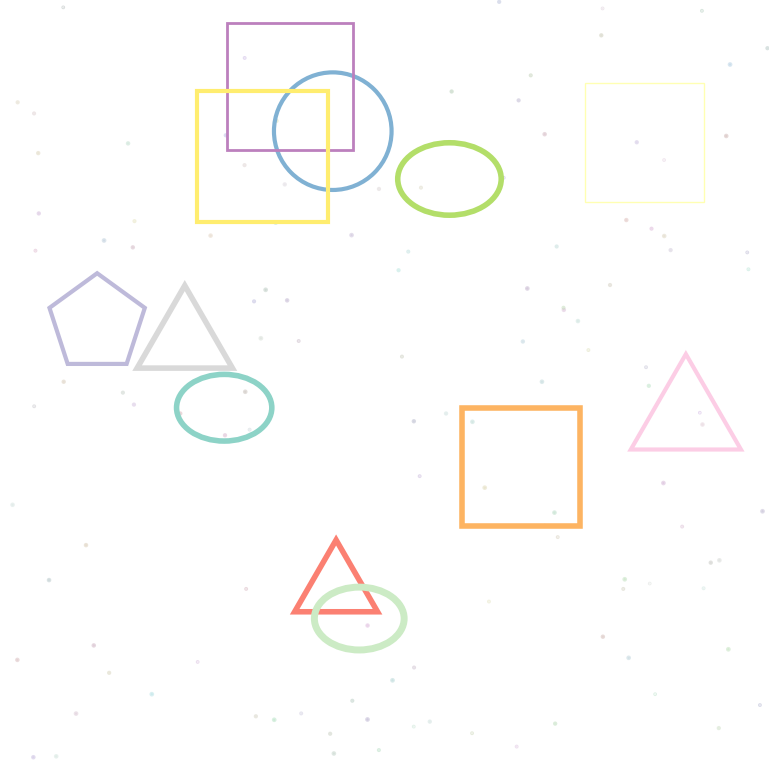[{"shape": "oval", "thickness": 2, "radius": 0.31, "center": [0.291, 0.47]}, {"shape": "square", "thickness": 0.5, "radius": 0.39, "center": [0.837, 0.815]}, {"shape": "pentagon", "thickness": 1.5, "radius": 0.33, "center": [0.126, 0.58]}, {"shape": "triangle", "thickness": 2, "radius": 0.31, "center": [0.436, 0.237]}, {"shape": "circle", "thickness": 1.5, "radius": 0.38, "center": [0.432, 0.83]}, {"shape": "square", "thickness": 2, "radius": 0.38, "center": [0.677, 0.394]}, {"shape": "oval", "thickness": 2, "radius": 0.34, "center": [0.584, 0.768]}, {"shape": "triangle", "thickness": 1.5, "radius": 0.41, "center": [0.891, 0.458]}, {"shape": "triangle", "thickness": 2, "radius": 0.36, "center": [0.24, 0.558]}, {"shape": "square", "thickness": 1, "radius": 0.41, "center": [0.376, 0.888]}, {"shape": "oval", "thickness": 2.5, "radius": 0.29, "center": [0.467, 0.197]}, {"shape": "square", "thickness": 1.5, "radius": 0.43, "center": [0.341, 0.797]}]